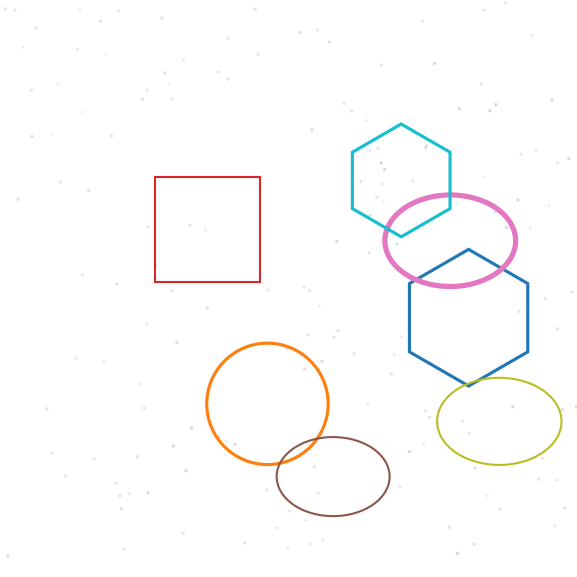[{"shape": "hexagon", "thickness": 1.5, "radius": 0.59, "center": [0.811, 0.449]}, {"shape": "circle", "thickness": 1.5, "radius": 0.53, "center": [0.463, 0.3]}, {"shape": "square", "thickness": 1, "radius": 0.46, "center": [0.359, 0.601]}, {"shape": "oval", "thickness": 1, "radius": 0.49, "center": [0.577, 0.174]}, {"shape": "oval", "thickness": 2.5, "radius": 0.57, "center": [0.78, 0.582]}, {"shape": "oval", "thickness": 1, "radius": 0.54, "center": [0.865, 0.27]}, {"shape": "hexagon", "thickness": 1.5, "radius": 0.49, "center": [0.695, 0.687]}]